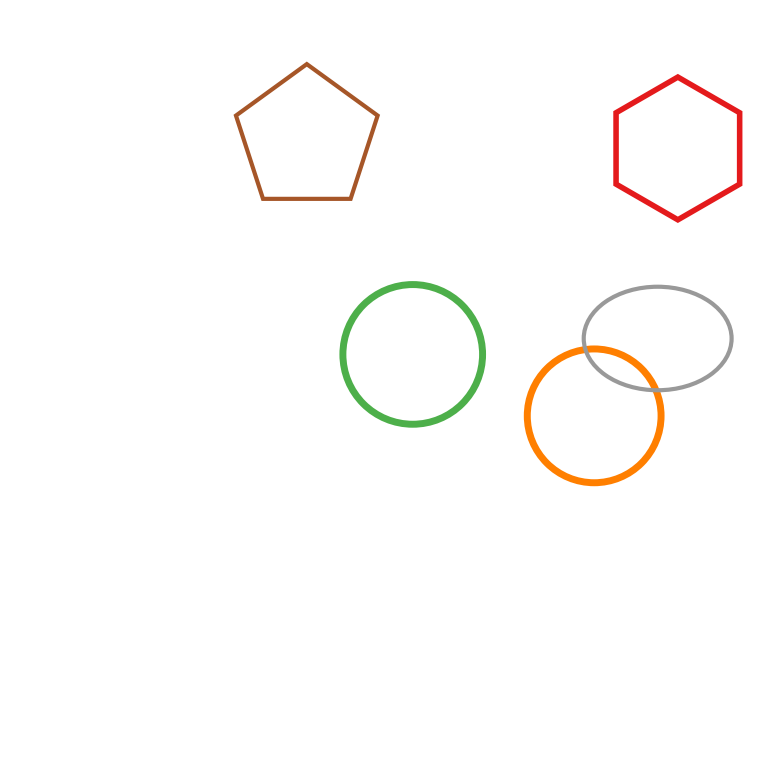[{"shape": "hexagon", "thickness": 2, "radius": 0.46, "center": [0.88, 0.807]}, {"shape": "circle", "thickness": 2.5, "radius": 0.45, "center": [0.536, 0.54]}, {"shape": "circle", "thickness": 2.5, "radius": 0.43, "center": [0.772, 0.46]}, {"shape": "pentagon", "thickness": 1.5, "radius": 0.48, "center": [0.398, 0.82]}, {"shape": "oval", "thickness": 1.5, "radius": 0.48, "center": [0.854, 0.56]}]